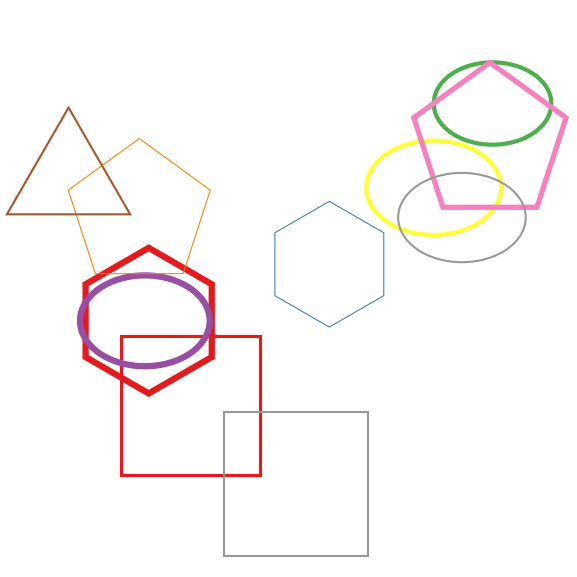[{"shape": "hexagon", "thickness": 3, "radius": 0.63, "center": [0.257, 0.444]}, {"shape": "square", "thickness": 1.5, "radius": 0.6, "center": [0.329, 0.296]}, {"shape": "hexagon", "thickness": 0.5, "radius": 0.54, "center": [0.57, 0.542]}, {"shape": "oval", "thickness": 2, "radius": 0.51, "center": [0.853, 0.82]}, {"shape": "oval", "thickness": 3, "radius": 0.56, "center": [0.251, 0.444]}, {"shape": "pentagon", "thickness": 0.5, "radius": 0.65, "center": [0.241, 0.63]}, {"shape": "oval", "thickness": 2, "radius": 0.58, "center": [0.751, 0.674]}, {"shape": "triangle", "thickness": 1, "radius": 0.62, "center": [0.119, 0.69]}, {"shape": "pentagon", "thickness": 2.5, "radius": 0.69, "center": [0.848, 0.752]}, {"shape": "square", "thickness": 1, "radius": 0.62, "center": [0.512, 0.16]}, {"shape": "oval", "thickness": 1, "radius": 0.55, "center": [0.8, 0.622]}]